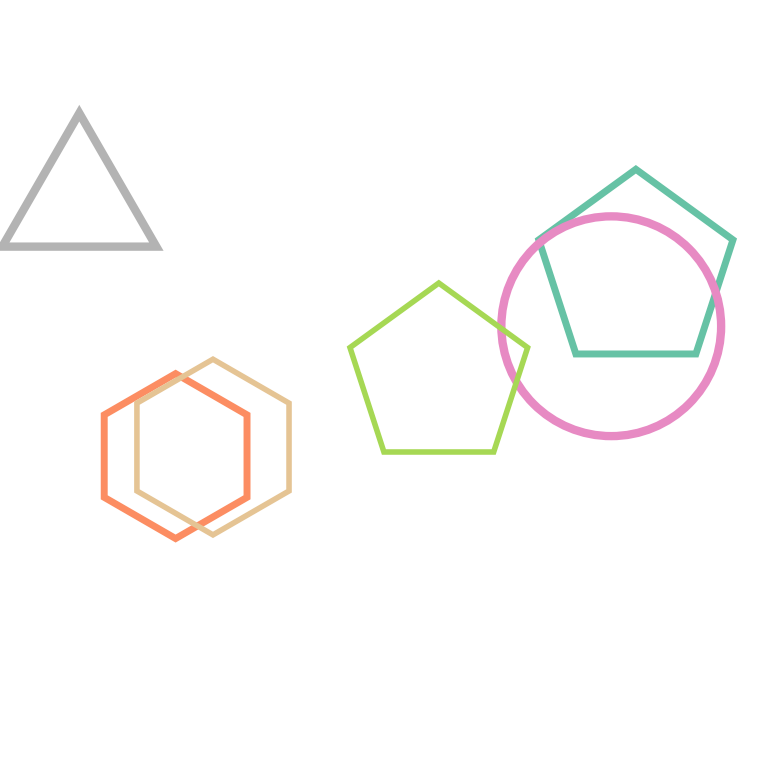[{"shape": "pentagon", "thickness": 2.5, "radius": 0.66, "center": [0.826, 0.648]}, {"shape": "hexagon", "thickness": 2.5, "radius": 0.54, "center": [0.228, 0.408]}, {"shape": "circle", "thickness": 3, "radius": 0.71, "center": [0.794, 0.576]}, {"shape": "pentagon", "thickness": 2, "radius": 0.61, "center": [0.57, 0.511]}, {"shape": "hexagon", "thickness": 2, "radius": 0.57, "center": [0.277, 0.419]}, {"shape": "triangle", "thickness": 3, "radius": 0.58, "center": [0.103, 0.737]}]